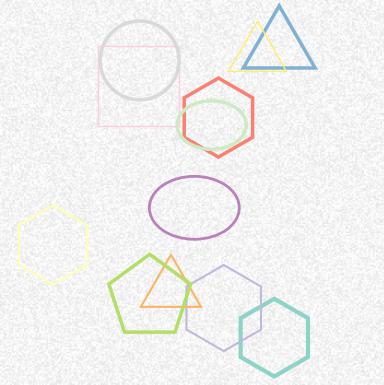[{"shape": "hexagon", "thickness": 3, "radius": 0.5, "center": [0.712, 0.123]}, {"shape": "hexagon", "thickness": 1.5, "radius": 0.51, "center": [0.138, 0.363]}, {"shape": "hexagon", "thickness": 1.5, "radius": 0.56, "center": [0.581, 0.2]}, {"shape": "hexagon", "thickness": 2.5, "radius": 0.51, "center": [0.567, 0.695]}, {"shape": "triangle", "thickness": 2.5, "radius": 0.54, "center": [0.725, 0.877]}, {"shape": "triangle", "thickness": 1.5, "radius": 0.45, "center": [0.444, 0.248]}, {"shape": "pentagon", "thickness": 2.5, "radius": 0.56, "center": [0.389, 0.228]}, {"shape": "square", "thickness": 1, "radius": 0.52, "center": [0.36, 0.776]}, {"shape": "circle", "thickness": 2.5, "radius": 0.51, "center": [0.363, 0.843]}, {"shape": "oval", "thickness": 2, "radius": 0.58, "center": [0.505, 0.46]}, {"shape": "oval", "thickness": 2.5, "radius": 0.45, "center": [0.55, 0.675]}, {"shape": "triangle", "thickness": 1, "radius": 0.43, "center": [0.669, 0.858]}]